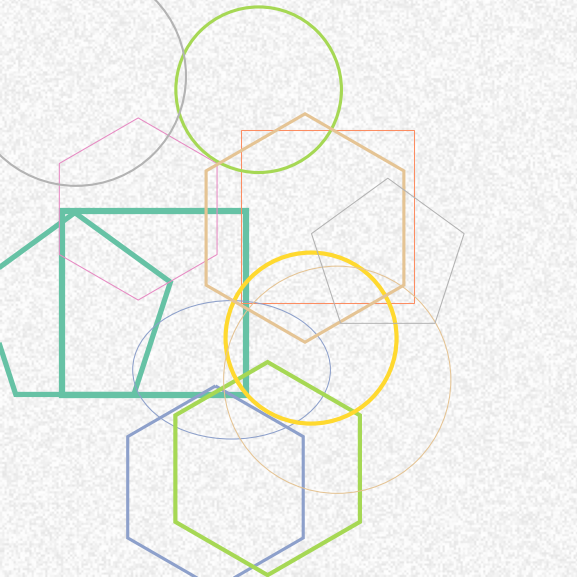[{"shape": "pentagon", "thickness": 2.5, "radius": 0.87, "center": [0.13, 0.457]}, {"shape": "square", "thickness": 3, "radius": 0.8, "center": [0.267, 0.474]}, {"shape": "square", "thickness": 0.5, "radius": 0.75, "center": [0.567, 0.624]}, {"shape": "hexagon", "thickness": 1.5, "radius": 0.88, "center": [0.373, 0.155]}, {"shape": "oval", "thickness": 0.5, "radius": 0.86, "center": [0.401, 0.359]}, {"shape": "hexagon", "thickness": 0.5, "radius": 0.79, "center": [0.239, 0.637]}, {"shape": "hexagon", "thickness": 2, "radius": 0.92, "center": [0.463, 0.188]}, {"shape": "circle", "thickness": 1.5, "radius": 0.72, "center": [0.448, 0.844]}, {"shape": "circle", "thickness": 2, "radius": 0.74, "center": [0.539, 0.414]}, {"shape": "hexagon", "thickness": 1.5, "radius": 0.99, "center": [0.528, 0.604]}, {"shape": "circle", "thickness": 0.5, "radius": 0.98, "center": [0.584, 0.342]}, {"shape": "circle", "thickness": 1, "radius": 0.95, "center": [0.132, 0.867]}, {"shape": "pentagon", "thickness": 0.5, "radius": 0.69, "center": [0.672, 0.552]}]